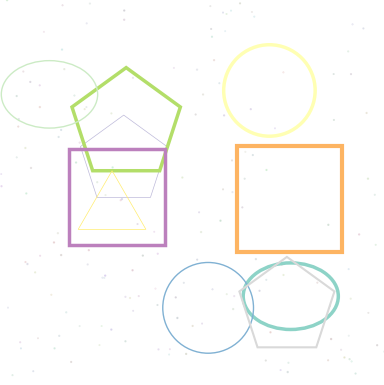[{"shape": "oval", "thickness": 2.5, "radius": 0.62, "center": [0.755, 0.231]}, {"shape": "circle", "thickness": 2.5, "radius": 0.59, "center": [0.7, 0.765]}, {"shape": "pentagon", "thickness": 0.5, "radius": 0.59, "center": [0.321, 0.583]}, {"shape": "circle", "thickness": 1, "radius": 0.59, "center": [0.541, 0.2]}, {"shape": "square", "thickness": 3, "radius": 0.69, "center": [0.752, 0.483]}, {"shape": "pentagon", "thickness": 2.5, "radius": 0.74, "center": [0.328, 0.676]}, {"shape": "pentagon", "thickness": 1.5, "radius": 0.65, "center": [0.745, 0.203]}, {"shape": "square", "thickness": 2.5, "radius": 0.62, "center": [0.304, 0.489]}, {"shape": "oval", "thickness": 1, "radius": 0.63, "center": [0.129, 0.755]}, {"shape": "triangle", "thickness": 0.5, "radius": 0.51, "center": [0.291, 0.455]}]